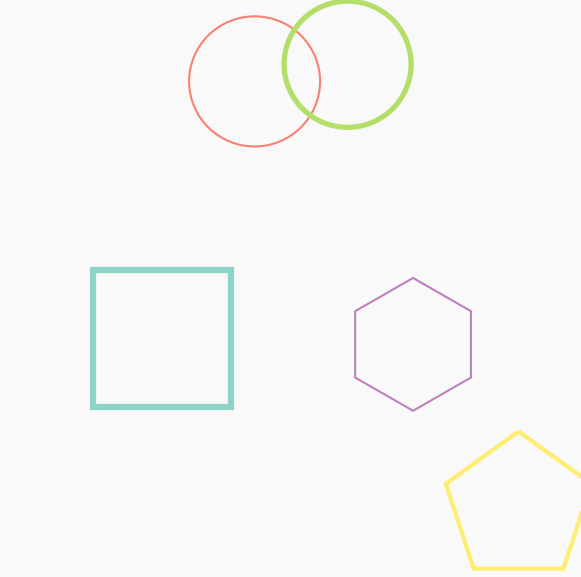[{"shape": "square", "thickness": 3, "radius": 0.59, "center": [0.279, 0.413]}, {"shape": "circle", "thickness": 1, "radius": 0.56, "center": [0.438, 0.858]}, {"shape": "circle", "thickness": 2.5, "radius": 0.55, "center": [0.598, 0.888]}, {"shape": "hexagon", "thickness": 1, "radius": 0.57, "center": [0.711, 0.403]}, {"shape": "pentagon", "thickness": 2, "radius": 0.66, "center": [0.892, 0.121]}]